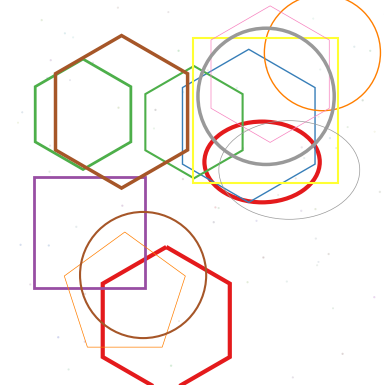[{"shape": "hexagon", "thickness": 3, "radius": 0.95, "center": [0.432, 0.168]}, {"shape": "oval", "thickness": 3, "radius": 0.75, "center": [0.681, 0.579]}, {"shape": "hexagon", "thickness": 1, "radius": 0.99, "center": [0.646, 0.673]}, {"shape": "hexagon", "thickness": 1.5, "radius": 0.73, "center": [0.504, 0.683]}, {"shape": "hexagon", "thickness": 2, "radius": 0.72, "center": [0.216, 0.703]}, {"shape": "square", "thickness": 2, "radius": 0.72, "center": [0.233, 0.396]}, {"shape": "pentagon", "thickness": 0.5, "radius": 0.83, "center": [0.324, 0.232]}, {"shape": "circle", "thickness": 1, "radius": 0.75, "center": [0.837, 0.863]}, {"shape": "square", "thickness": 1.5, "radius": 0.94, "center": [0.689, 0.713]}, {"shape": "circle", "thickness": 1.5, "radius": 0.82, "center": [0.372, 0.286]}, {"shape": "hexagon", "thickness": 2.5, "radius": 0.99, "center": [0.316, 0.71]}, {"shape": "hexagon", "thickness": 0.5, "radius": 0.89, "center": [0.702, 0.807]}, {"shape": "oval", "thickness": 0.5, "radius": 0.91, "center": [0.751, 0.558]}, {"shape": "circle", "thickness": 2.5, "radius": 0.88, "center": [0.691, 0.75]}]